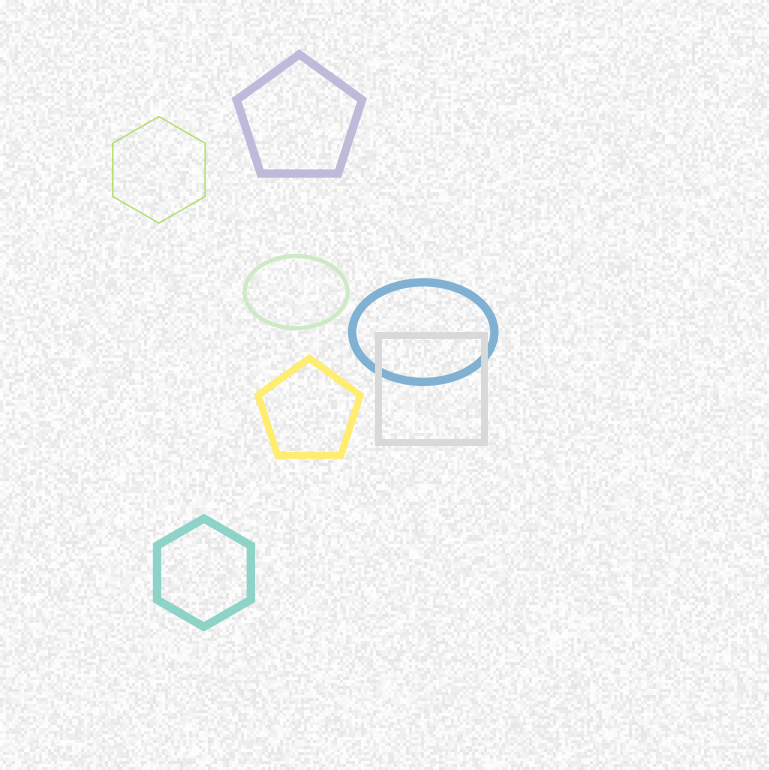[{"shape": "hexagon", "thickness": 3, "radius": 0.35, "center": [0.265, 0.256]}, {"shape": "pentagon", "thickness": 3, "radius": 0.43, "center": [0.389, 0.844]}, {"shape": "oval", "thickness": 3, "radius": 0.46, "center": [0.55, 0.569]}, {"shape": "hexagon", "thickness": 0.5, "radius": 0.35, "center": [0.206, 0.779]}, {"shape": "square", "thickness": 2.5, "radius": 0.35, "center": [0.56, 0.495]}, {"shape": "oval", "thickness": 1.5, "radius": 0.33, "center": [0.385, 0.621]}, {"shape": "pentagon", "thickness": 2.5, "radius": 0.35, "center": [0.402, 0.465]}]